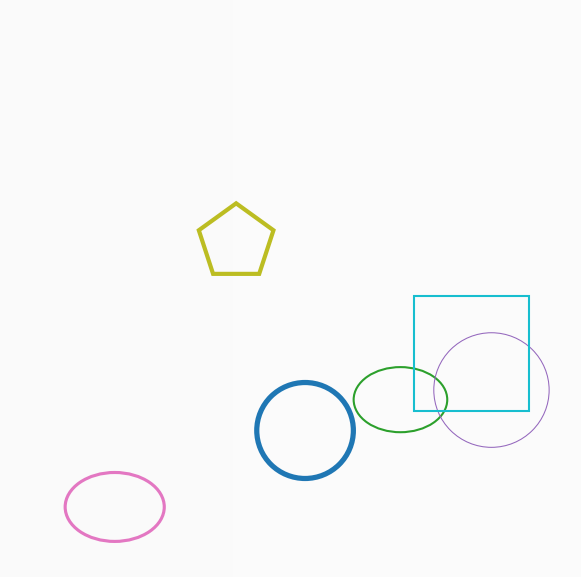[{"shape": "circle", "thickness": 2.5, "radius": 0.42, "center": [0.525, 0.254]}, {"shape": "oval", "thickness": 1, "radius": 0.4, "center": [0.689, 0.307]}, {"shape": "circle", "thickness": 0.5, "radius": 0.5, "center": [0.846, 0.324]}, {"shape": "oval", "thickness": 1.5, "radius": 0.43, "center": [0.197, 0.121]}, {"shape": "pentagon", "thickness": 2, "radius": 0.34, "center": [0.406, 0.58]}, {"shape": "square", "thickness": 1, "radius": 0.5, "center": [0.811, 0.387]}]